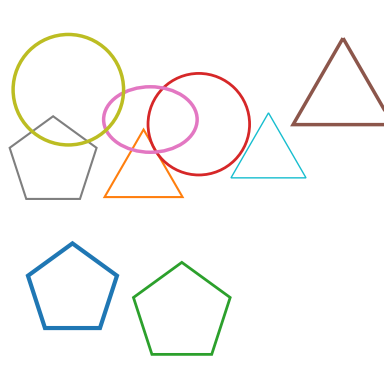[{"shape": "pentagon", "thickness": 3, "radius": 0.61, "center": [0.188, 0.246]}, {"shape": "triangle", "thickness": 1.5, "radius": 0.58, "center": [0.373, 0.547]}, {"shape": "pentagon", "thickness": 2, "radius": 0.66, "center": [0.472, 0.186]}, {"shape": "circle", "thickness": 2, "radius": 0.66, "center": [0.516, 0.677]}, {"shape": "triangle", "thickness": 2.5, "radius": 0.75, "center": [0.891, 0.751]}, {"shape": "oval", "thickness": 2.5, "radius": 0.61, "center": [0.391, 0.69]}, {"shape": "pentagon", "thickness": 1.5, "radius": 0.59, "center": [0.138, 0.579]}, {"shape": "circle", "thickness": 2.5, "radius": 0.72, "center": [0.178, 0.767]}, {"shape": "triangle", "thickness": 1, "radius": 0.56, "center": [0.697, 0.594]}]